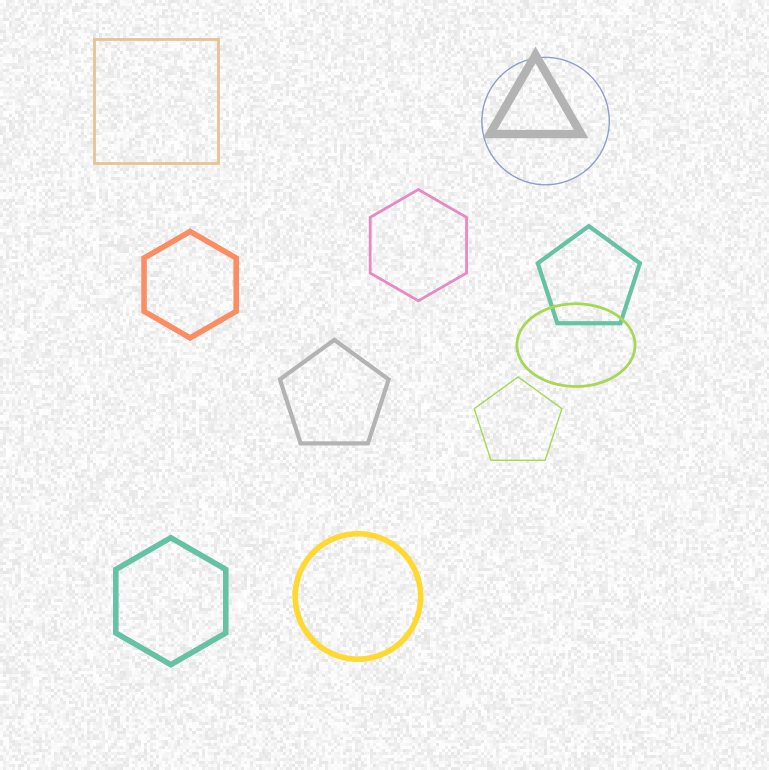[{"shape": "pentagon", "thickness": 1.5, "radius": 0.35, "center": [0.765, 0.637]}, {"shape": "hexagon", "thickness": 2, "radius": 0.41, "center": [0.222, 0.219]}, {"shape": "hexagon", "thickness": 2, "radius": 0.35, "center": [0.247, 0.63]}, {"shape": "circle", "thickness": 0.5, "radius": 0.41, "center": [0.709, 0.843]}, {"shape": "hexagon", "thickness": 1, "radius": 0.36, "center": [0.543, 0.682]}, {"shape": "oval", "thickness": 1, "radius": 0.38, "center": [0.748, 0.552]}, {"shape": "pentagon", "thickness": 0.5, "radius": 0.3, "center": [0.673, 0.451]}, {"shape": "circle", "thickness": 2, "radius": 0.41, "center": [0.465, 0.225]}, {"shape": "square", "thickness": 1, "radius": 0.4, "center": [0.202, 0.869]}, {"shape": "pentagon", "thickness": 1.5, "radius": 0.37, "center": [0.434, 0.484]}, {"shape": "triangle", "thickness": 3, "radius": 0.34, "center": [0.695, 0.86]}]